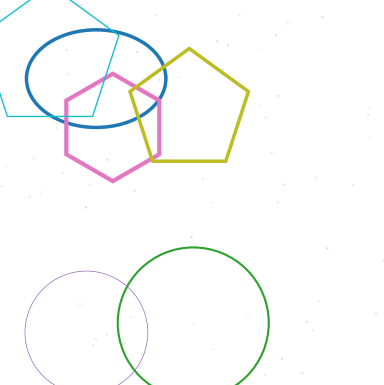[{"shape": "oval", "thickness": 2.5, "radius": 0.91, "center": [0.25, 0.796]}, {"shape": "circle", "thickness": 1.5, "radius": 0.98, "center": [0.502, 0.161]}, {"shape": "circle", "thickness": 0.5, "radius": 0.8, "center": [0.224, 0.136]}, {"shape": "hexagon", "thickness": 3, "radius": 0.7, "center": [0.293, 0.669]}, {"shape": "pentagon", "thickness": 2.5, "radius": 0.81, "center": [0.491, 0.712]}, {"shape": "pentagon", "thickness": 1, "radius": 0.94, "center": [0.13, 0.85]}]